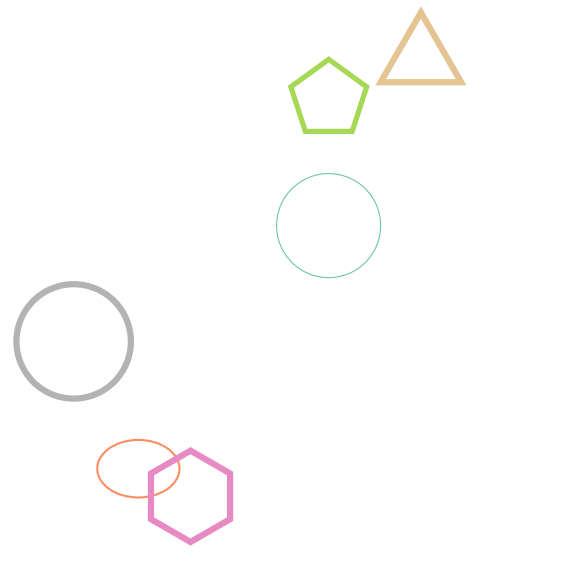[{"shape": "circle", "thickness": 0.5, "radius": 0.45, "center": [0.569, 0.608]}, {"shape": "oval", "thickness": 1, "radius": 0.36, "center": [0.24, 0.188]}, {"shape": "hexagon", "thickness": 3, "radius": 0.4, "center": [0.33, 0.14]}, {"shape": "pentagon", "thickness": 2.5, "radius": 0.34, "center": [0.569, 0.827]}, {"shape": "triangle", "thickness": 3, "radius": 0.4, "center": [0.729, 0.897]}, {"shape": "circle", "thickness": 3, "radius": 0.5, "center": [0.128, 0.408]}]